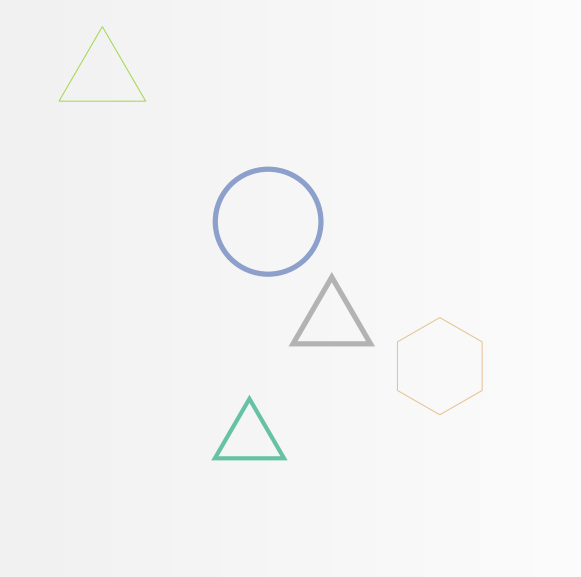[{"shape": "triangle", "thickness": 2, "radius": 0.34, "center": [0.429, 0.24]}, {"shape": "circle", "thickness": 2.5, "radius": 0.45, "center": [0.461, 0.615]}, {"shape": "triangle", "thickness": 0.5, "radius": 0.43, "center": [0.176, 0.867]}, {"shape": "hexagon", "thickness": 0.5, "radius": 0.42, "center": [0.757, 0.365]}, {"shape": "triangle", "thickness": 2.5, "radius": 0.38, "center": [0.571, 0.442]}]